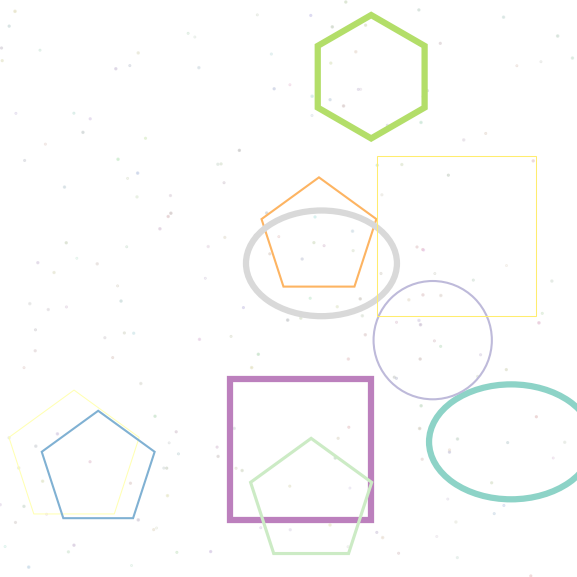[{"shape": "oval", "thickness": 3, "radius": 0.71, "center": [0.885, 0.234]}, {"shape": "pentagon", "thickness": 0.5, "radius": 0.59, "center": [0.128, 0.205]}, {"shape": "circle", "thickness": 1, "radius": 0.51, "center": [0.749, 0.41]}, {"shape": "pentagon", "thickness": 1, "radius": 0.51, "center": [0.17, 0.185]}, {"shape": "pentagon", "thickness": 1, "radius": 0.52, "center": [0.552, 0.587]}, {"shape": "hexagon", "thickness": 3, "radius": 0.53, "center": [0.643, 0.866]}, {"shape": "oval", "thickness": 3, "radius": 0.65, "center": [0.557, 0.543]}, {"shape": "square", "thickness": 3, "radius": 0.61, "center": [0.52, 0.22]}, {"shape": "pentagon", "thickness": 1.5, "radius": 0.55, "center": [0.539, 0.13]}, {"shape": "square", "thickness": 0.5, "radius": 0.69, "center": [0.791, 0.59]}]